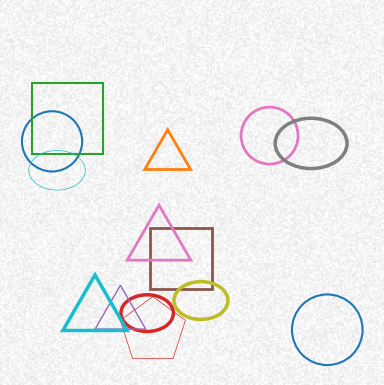[{"shape": "circle", "thickness": 1.5, "radius": 0.46, "center": [0.85, 0.143]}, {"shape": "circle", "thickness": 1.5, "radius": 0.39, "center": [0.135, 0.633]}, {"shape": "triangle", "thickness": 2, "radius": 0.34, "center": [0.436, 0.594]}, {"shape": "square", "thickness": 1.5, "radius": 0.46, "center": [0.174, 0.693]}, {"shape": "pentagon", "thickness": 0.5, "radius": 0.45, "center": [0.397, 0.14]}, {"shape": "oval", "thickness": 2.5, "radius": 0.34, "center": [0.382, 0.187]}, {"shape": "triangle", "thickness": 1, "radius": 0.38, "center": [0.313, 0.183]}, {"shape": "square", "thickness": 2, "radius": 0.4, "center": [0.47, 0.328]}, {"shape": "triangle", "thickness": 2, "radius": 0.48, "center": [0.413, 0.372]}, {"shape": "circle", "thickness": 2, "radius": 0.37, "center": [0.7, 0.648]}, {"shape": "oval", "thickness": 2.5, "radius": 0.47, "center": [0.808, 0.628]}, {"shape": "oval", "thickness": 2.5, "radius": 0.35, "center": [0.522, 0.219]}, {"shape": "triangle", "thickness": 2.5, "radius": 0.48, "center": [0.247, 0.19]}, {"shape": "oval", "thickness": 0.5, "radius": 0.37, "center": [0.148, 0.558]}]